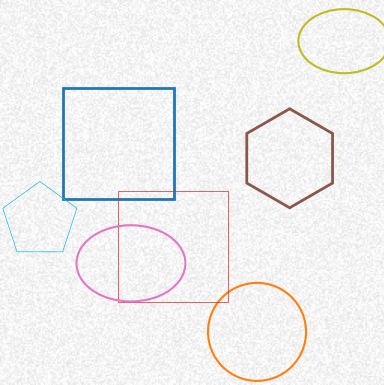[{"shape": "square", "thickness": 2, "radius": 0.72, "center": [0.308, 0.626]}, {"shape": "circle", "thickness": 1.5, "radius": 0.64, "center": [0.668, 0.138]}, {"shape": "square", "thickness": 0.5, "radius": 0.72, "center": [0.449, 0.36]}, {"shape": "hexagon", "thickness": 2, "radius": 0.64, "center": [0.752, 0.589]}, {"shape": "oval", "thickness": 1.5, "radius": 0.71, "center": [0.34, 0.316]}, {"shape": "oval", "thickness": 1.5, "radius": 0.59, "center": [0.894, 0.893]}, {"shape": "pentagon", "thickness": 0.5, "radius": 0.51, "center": [0.103, 0.428]}]